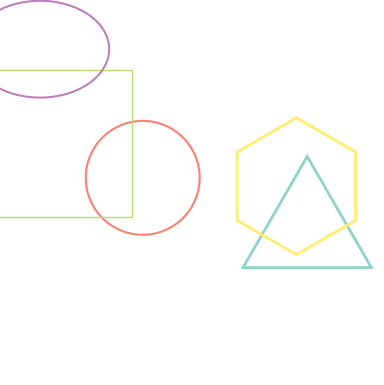[{"shape": "triangle", "thickness": 2, "radius": 0.96, "center": [0.798, 0.401]}, {"shape": "circle", "thickness": 1.5, "radius": 0.74, "center": [0.371, 0.538]}, {"shape": "square", "thickness": 1, "radius": 0.96, "center": [0.152, 0.627]}, {"shape": "oval", "thickness": 1.5, "radius": 0.9, "center": [0.104, 0.872]}, {"shape": "hexagon", "thickness": 2, "radius": 0.89, "center": [0.77, 0.516]}]